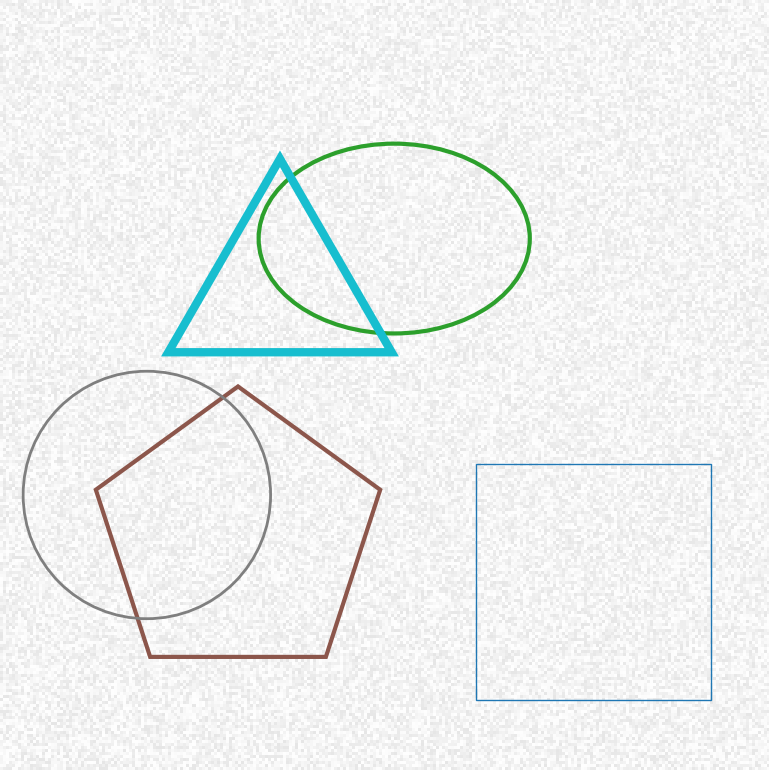[{"shape": "square", "thickness": 0.5, "radius": 0.76, "center": [0.77, 0.244]}, {"shape": "oval", "thickness": 1.5, "radius": 0.88, "center": [0.512, 0.69]}, {"shape": "pentagon", "thickness": 1.5, "radius": 0.97, "center": [0.309, 0.304]}, {"shape": "circle", "thickness": 1, "radius": 0.8, "center": [0.191, 0.357]}, {"shape": "triangle", "thickness": 3, "radius": 0.84, "center": [0.364, 0.626]}]